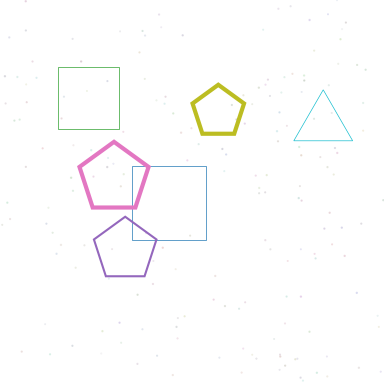[{"shape": "square", "thickness": 0.5, "radius": 0.48, "center": [0.439, 0.473]}, {"shape": "square", "thickness": 0.5, "radius": 0.4, "center": [0.23, 0.745]}, {"shape": "pentagon", "thickness": 1.5, "radius": 0.43, "center": [0.325, 0.352]}, {"shape": "pentagon", "thickness": 3, "radius": 0.47, "center": [0.296, 0.537]}, {"shape": "pentagon", "thickness": 3, "radius": 0.35, "center": [0.567, 0.709]}, {"shape": "triangle", "thickness": 0.5, "radius": 0.44, "center": [0.84, 0.678]}]